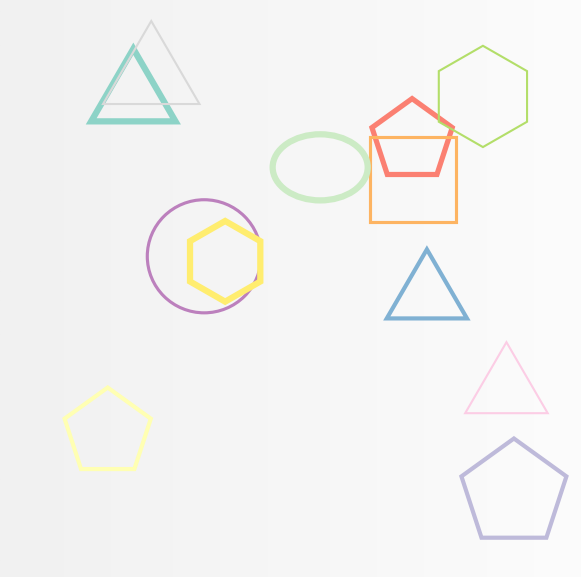[{"shape": "triangle", "thickness": 3, "radius": 0.42, "center": [0.229, 0.831]}, {"shape": "pentagon", "thickness": 2, "radius": 0.39, "center": [0.185, 0.25]}, {"shape": "pentagon", "thickness": 2, "radius": 0.47, "center": [0.884, 0.145]}, {"shape": "pentagon", "thickness": 2.5, "radius": 0.36, "center": [0.709, 0.756]}, {"shape": "triangle", "thickness": 2, "radius": 0.4, "center": [0.734, 0.488]}, {"shape": "square", "thickness": 1.5, "radius": 0.37, "center": [0.711, 0.689]}, {"shape": "hexagon", "thickness": 1, "radius": 0.44, "center": [0.831, 0.832]}, {"shape": "triangle", "thickness": 1, "radius": 0.41, "center": [0.871, 0.325]}, {"shape": "triangle", "thickness": 1, "radius": 0.48, "center": [0.26, 0.867]}, {"shape": "circle", "thickness": 1.5, "radius": 0.49, "center": [0.351, 0.555]}, {"shape": "oval", "thickness": 3, "radius": 0.41, "center": [0.551, 0.709]}, {"shape": "hexagon", "thickness": 3, "radius": 0.35, "center": [0.387, 0.547]}]